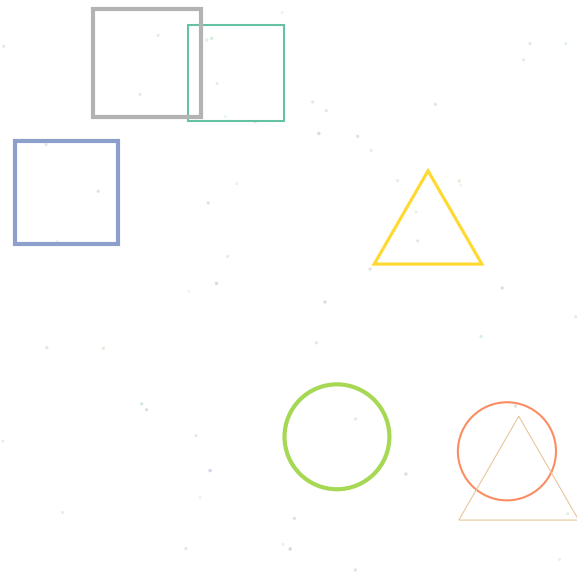[{"shape": "square", "thickness": 1, "radius": 0.42, "center": [0.409, 0.872]}, {"shape": "circle", "thickness": 1, "radius": 0.42, "center": [0.878, 0.218]}, {"shape": "square", "thickness": 2, "radius": 0.44, "center": [0.116, 0.666]}, {"shape": "circle", "thickness": 2, "radius": 0.45, "center": [0.583, 0.243]}, {"shape": "triangle", "thickness": 1.5, "radius": 0.54, "center": [0.741, 0.596]}, {"shape": "triangle", "thickness": 0.5, "radius": 0.6, "center": [0.898, 0.159]}, {"shape": "square", "thickness": 2, "radius": 0.47, "center": [0.254, 0.89]}]